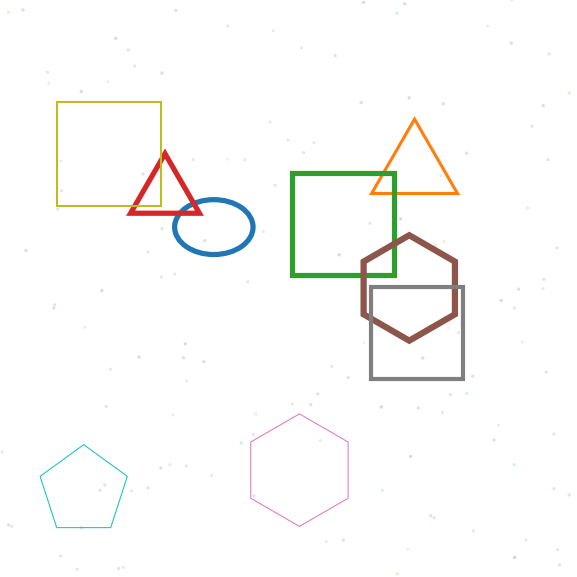[{"shape": "oval", "thickness": 2.5, "radius": 0.34, "center": [0.37, 0.606]}, {"shape": "triangle", "thickness": 1.5, "radius": 0.43, "center": [0.718, 0.707]}, {"shape": "square", "thickness": 2.5, "radius": 0.44, "center": [0.594, 0.612]}, {"shape": "triangle", "thickness": 2.5, "radius": 0.34, "center": [0.286, 0.664]}, {"shape": "hexagon", "thickness": 3, "radius": 0.46, "center": [0.709, 0.501]}, {"shape": "hexagon", "thickness": 0.5, "radius": 0.49, "center": [0.519, 0.185]}, {"shape": "square", "thickness": 2, "radius": 0.4, "center": [0.722, 0.422]}, {"shape": "square", "thickness": 1, "radius": 0.45, "center": [0.189, 0.733]}, {"shape": "pentagon", "thickness": 0.5, "radius": 0.4, "center": [0.145, 0.15]}]